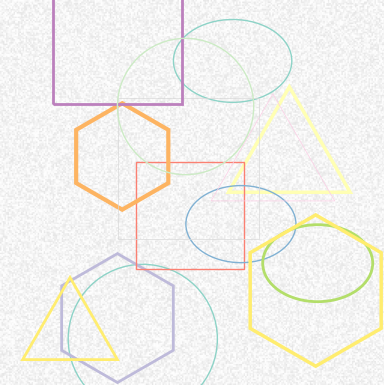[{"shape": "oval", "thickness": 1, "radius": 0.77, "center": [0.604, 0.842]}, {"shape": "circle", "thickness": 1, "radius": 0.97, "center": [0.371, 0.12]}, {"shape": "triangle", "thickness": 2.5, "radius": 0.91, "center": [0.752, 0.592]}, {"shape": "hexagon", "thickness": 2, "radius": 0.84, "center": [0.305, 0.174]}, {"shape": "square", "thickness": 1, "radius": 0.7, "center": [0.493, 0.44]}, {"shape": "oval", "thickness": 1, "radius": 0.71, "center": [0.626, 0.418]}, {"shape": "hexagon", "thickness": 3, "radius": 0.69, "center": [0.317, 0.594]}, {"shape": "oval", "thickness": 2, "radius": 0.71, "center": [0.825, 0.316]}, {"shape": "triangle", "thickness": 0.5, "radius": 0.93, "center": [0.709, 0.571]}, {"shape": "square", "thickness": 0.5, "radius": 0.92, "center": [0.49, 0.562]}, {"shape": "square", "thickness": 2, "radius": 0.84, "center": [0.306, 0.897]}, {"shape": "circle", "thickness": 1, "radius": 0.89, "center": [0.482, 0.723]}, {"shape": "hexagon", "thickness": 2.5, "radius": 0.98, "center": [0.82, 0.245]}, {"shape": "triangle", "thickness": 2, "radius": 0.71, "center": [0.182, 0.137]}]